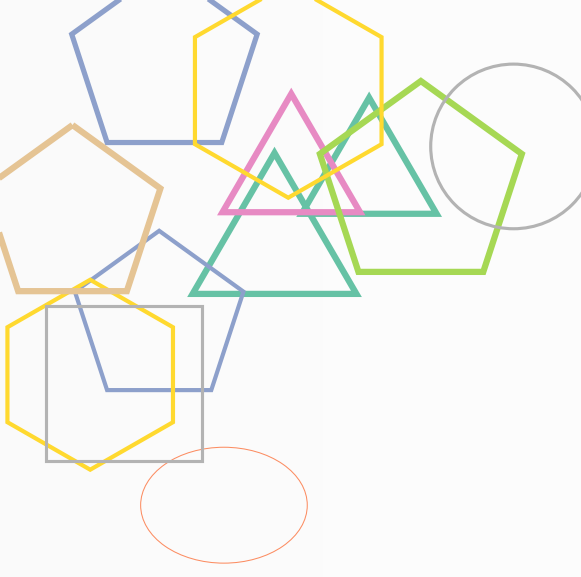[{"shape": "triangle", "thickness": 3, "radius": 0.67, "center": [0.635, 0.696]}, {"shape": "triangle", "thickness": 3, "radius": 0.81, "center": [0.472, 0.572]}, {"shape": "oval", "thickness": 0.5, "radius": 0.72, "center": [0.385, 0.124]}, {"shape": "pentagon", "thickness": 2, "radius": 0.76, "center": [0.274, 0.447]}, {"shape": "pentagon", "thickness": 2.5, "radius": 0.84, "center": [0.283, 0.888]}, {"shape": "triangle", "thickness": 3, "radius": 0.68, "center": [0.501, 0.7]}, {"shape": "pentagon", "thickness": 3, "radius": 0.91, "center": [0.724, 0.676]}, {"shape": "hexagon", "thickness": 2, "radius": 0.82, "center": [0.155, 0.35]}, {"shape": "hexagon", "thickness": 2, "radius": 0.93, "center": [0.496, 0.842]}, {"shape": "pentagon", "thickness": 3, "radius": 0.8, "center": [0.125, 0.624]}, {"shape": "circle", "thickness": 1.5, "radius": 0.71, "center": [0.884, 0.746]}, {"shape": "square", "thickness": 1.5, "radius": 0.67, "center": [0.213, 0.335]}]